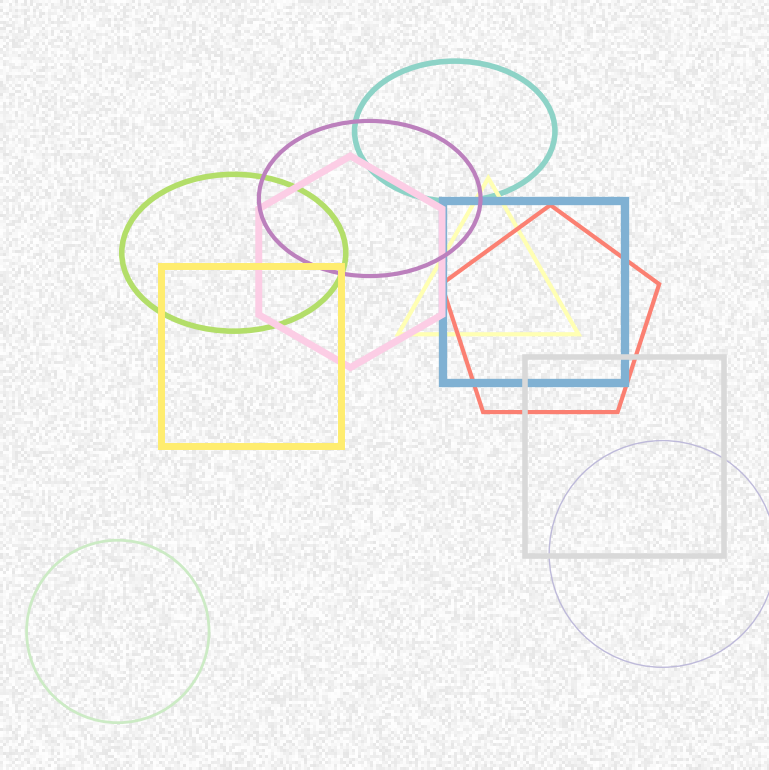[{"shape": "oval", "thickness": 2, "radius": 0.65, "center": [0.591, 0.83]}, {"shape": "triangle", "thickness": 1.5, "radius": 0.68, "center": [0.634, 0.634]}, {"shape": "circle", "thickness": 0.5, "radius": 0.74, "center": [0.86, 0.281]}, {"shape": "pentagon", "thickness": 1.5, "radius": 0.74, "center": [0.715, 0.585]}, {"shape": "square", "thickness": 3, "radius": 0.59, "center": [0.693, 0.621]}, {"shape": "oval", "thickness": 2, "radius": 0.73, "center": [0.304, 0.672]}, {"shape": "hexagon", "thickness": 2.5, "radius": 0.69, "center": [0.455, 0.66]}, {"shape": "square", "thickness": 2, "radius": 0.65, "center": [0.811, 0.407]}, {"shape": "oval", "thickness": 1.5, "radius": 0.72, "center": [0.48, 0.742]}, {"shape": "circle", "thickness": 1, "radius": 0.59, "center": [0.153, 0.18]}, {"shape": "square", "thickness": 2.5, "radius": 0.59, "center": [0.326, 0.537]}]